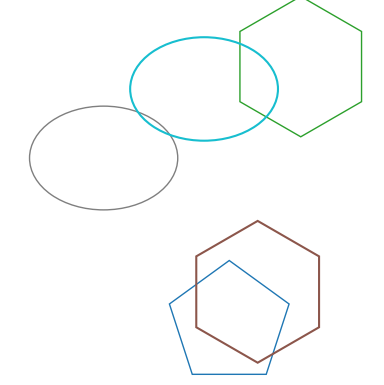[{"shape": "pentagon", "thickness": 1, "radius": 0.82, "center": [0.595, 0.16]}, {"shape": "hexagon", "thickness": 1, "radius": 0.91, "center": [0.781, 0.827]}, {"shape": "hexagon", "thickness": 1.5, "radius": 0.92, "center": [0.669, 0.242]}, {"shape": "oval", "thickness": 1, "radius": 0.96, "center": [0.269, 0.59]}, {"shape": "oval", "thickness": 1.5, "radius": 0.96, "center": [0.53, 0.769]}]